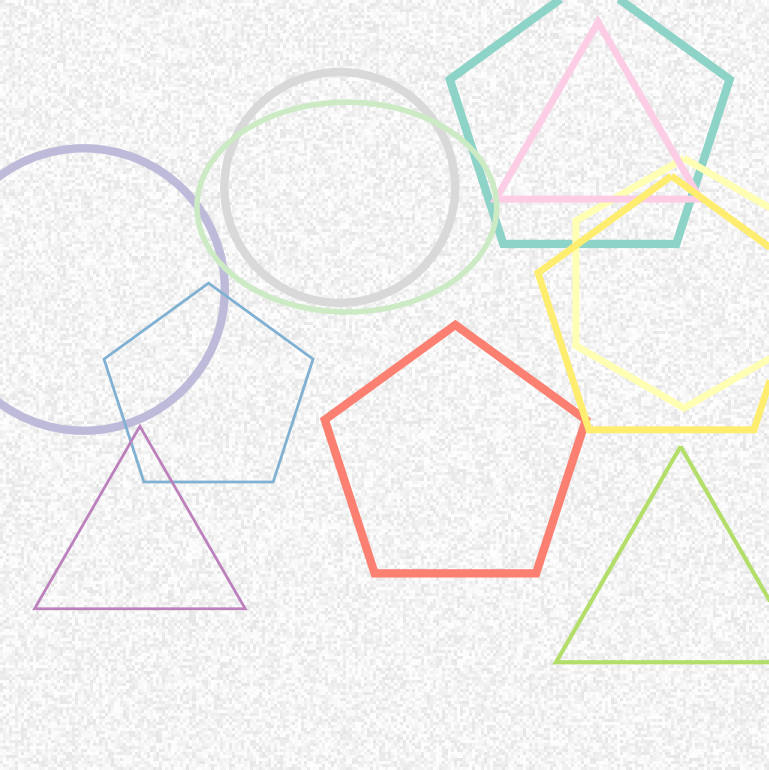[{"shape": "pentagon", "thickness": 3, "radius": 0.96, "center": [0.766, 0.838]}, {"shape": "hexagon", "thickness": 2.5, "radius": 0.81, "center": [0.888, 0.632]}, {"shape": "circle", "thickness": 3, "radius": 0.92, "center": [0.109, 0.624]}, {"shape": "pentagon", "thickness": 3, "radius": 0.89, "center": [0.591, 0.4]}, {"shape": "pentagon", "thickness": 1, "radius": 0.71, "center": [0.271, 0.49]}, {"shape": "triangle", "thickness": 1.5, "radius": 0.93, "center": [0.884, 0.233]}, {"shape": "triangle", "thickness": 2.5, "radius": 0.77, "center": [0.777, 0.818]}, {"shape": "circle", "thickness": 3, "radius": 0.75, "center": [0.441, 0.757]}, {"shape": "triangle", "thickness": 1, "radius": 0.79, "center": [0.182, 0.288]}, {"shape": "oval", "thickness": 2, "radius": 0.97, "center": [0.45, 0.731]}, {"shape": "pentagon", "thickness": 2.5, "radius": 0.91, "center": [0.872, 0.589]}]